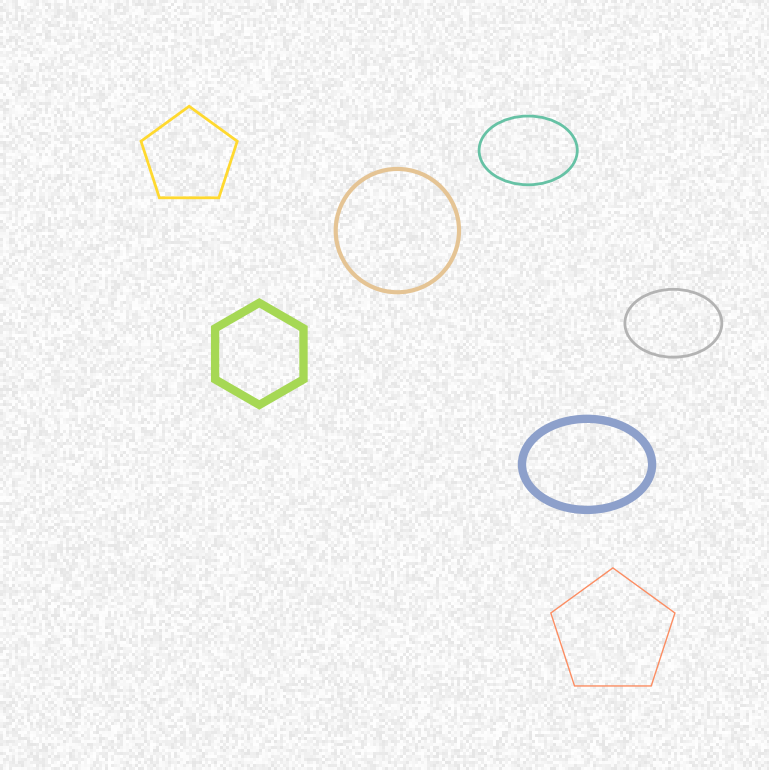[{"shape": "oval", "thickness": 1, "radius": 0.32, "center": [0.686, 0.805]}, {"shape": "pentagon", "thickness": 0.5, "radius": 0.42, "center": [0.796, 0.178]}, {"shape": "oval", "thickness": 3, "radius": 0.42, "center": [0.762, 0.397]}, {"shape": "hexagon", "thickness": 3, "radius": 0.33, "center": [0.337, 0.54]}, {"shape": "pentagon", "thickness": 1, "radius": 0.33, "center": [0.246, 0.796]}, {"shape": "circle", "thickness": 1.5, "radius": 0.4, "center": [0.516, 0.701]}, {"shape": "oval", "thickness": 1, "radius": 0.31, "center": [0.874, 0.58]}]